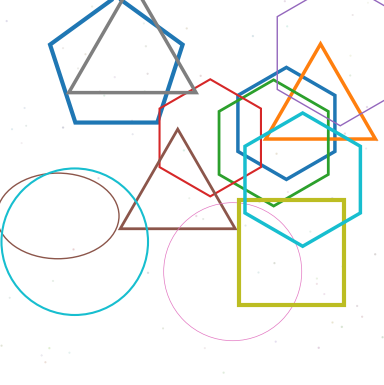[{"shape": "pentagon", "thickness": 3, "radius": 0.91, "center": [0.302, 0.828]}, {"shape": "hexagon", "thickness": 2.5, "radius": 0.73, "center": [0.744, 0.679]}, {"shape": "triangle", "thickness": 2.5, "radius": 0.82, "center": [0.833, 0.721]}, {"shape": "hexagon", "thickness": 2, "radius": 0.82, "center": [0.711, 0.629]}, {"shape": "hexagon", "thickness": 1.5, "radius": 0.76, "center": [0.546, 0.642]}, {"shape": "hexagon", "thickness": 1, "radius": 0.94, "center": [0.884, 0.862]}, {"shape": "triangle", "thickness": 2, "radius": 0.86, "center": [0.462, 0.492]}, {"shape": "oval", "thickness": 1, "radius": 0.79, "center": [0.15, 0.439]}, {"shape": "circle", "thickness": 0.5, "radius": 0.9, "center": [0.604, 0.294]}, {"shape": "triangle", "thickness": 2.5, "radius": 0.95, "center": [0.344, 0.855]}, {"shape": "square", "thickness": 3, "radius": 0.68, "center": [0.757, 0.343]}, {"shape": "hexagon", "thickness": 2.5, "radius": 0.87, "center": [0.786, 0.533]}, {"shape": "circle", "thickness": 1.5, "radius": 0.95, "center": [0.194, 0.372]}]